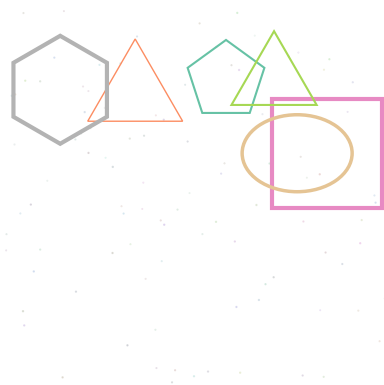[{"shape": "pentagon", "thickness": 1.5, "radius": 0.52, "center": [0.587, 0.791]}, {"shape": "triangle", "thickness": 1, "radius": 0.71, "center": [0.351, 0.756]}, {"shape": "square", "thickness": 3, "radius": 0.71, "center": [0.85, 0.601]}, {"shape": "triangle", "thickness": 1.5, "radius": 0.64, "center": [0.712, 0.791]}, {"shape": "oval", "thickness": 2.5, "radius": 0.71, "center": [0.772, 0.602]}, {"shape": "hexagon", "thickness": 3, "radius": 0.7, "center": [0.156, 0.767]}]